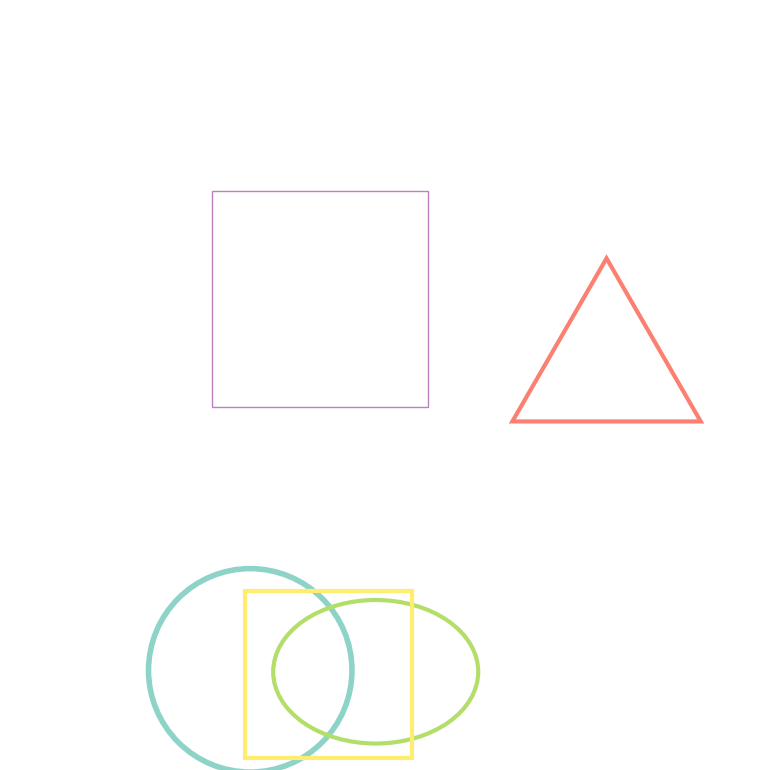[{"shape": "circle", "thickness": 2, "radius": 0.66, "center": [0.325, 0.129]}, {"shape": "triangle", "thickness": 1.5, "radius": 0.71, "center": [0.788, 0.523]}, {"shape": "oval", "thickness": 1.5, "radius": 0.67, "center": [0.488, 0.128]}, {"shape": "square", "thickness": 0.5, "radius": 0.7, "center": [0.416, 0.612]}, {"shape": "square", "thickness": 1.5, "radius": 0.54, "center": [0.427, 0.124]}]